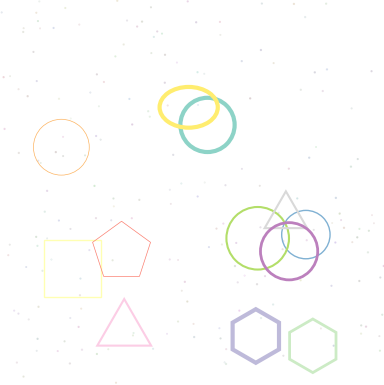[{"shape": "circle", "thickness": 3, "radius": 0.35, "center": [0.539, 0.676]}, {"shape": "square", "thickness": 1, "radius": 0.37, "center": [0.188, 0.302]}, {"shape": "hexagon", "thickness": 3, "radius": 0.35, "center": [0.664, 0.127]}, {"shape": "pentagon", "thickness": 0.5, "radius": 0.4, "center": [0.316, 0.346]}, {"shape": "circle", "thickness": 1, "radius": 0.31, "center": [0.794, 0.391]}, {"shape": "circle", "thickness": 0.5, "radius": 0.36, "center": [0.159, 0.618]}, {"shape": "circle", "thickness": 1.5, "radius": 0.41, "center": [0.669, 0.381]}, {"shape": "triangle", "thickness": 1.5, "radius": 0.4, "center": [0.323, 0.143]}, {"shape": "triangle", "thickness": 1.5, "radius": 0.32, "center": [0.743, 0.439]}, {"shape": "circle", "thickness": 2, "radius": 0.37, "center": [0.751, 0.347]}, {"shape": "hexagon", "thickness": 2, "radius": 0.35, "center": [0.812, 0.102]}, {"shape": "oval", "thickness": 3, "radius": 0.38, "center": [0.49, 0.721]}]